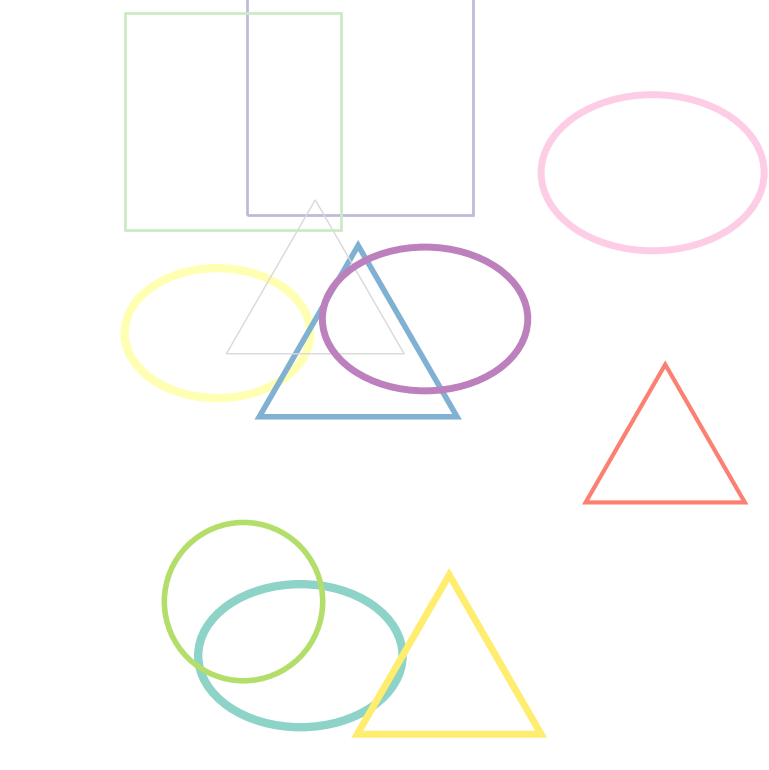[{"shape": "oval", "thickness": 3, "radius": 0.66, "center": [0.39, 0.148]}, {"shape": "oval", "thickness": 3, "radius": 0.6, "center": [0.282, 0.567]}, {"shape": "square", "thickness": 1, "radius": 0.73, "center": [0.468, 0.868]}, {"shape": "triangle", "thickness": 1.5, "radius": 0.6, "center": [0.864, 0.407]}, {"shape": "triangle", "thickness": 2, "radius": 0.74, "center": [0.465, 0.533]}, {"shape": "circle", "thickness": 2, "radius": 0.51, "center": [0.316, 0.219]}, {"shape": "oval", "thickness": 2.5, "radius": 0.72, "center": [0.848, 0.776]}, {"shape": "triangle", "thickness": 0.5, "radius": 0.67, "center": [0.409, 0.607]}, {"shape": "oval", "thickness": 2.5, "radius": 0.67, "center": [0.552, 0.586]}, {"shape": "square", "thickness": 1, "radius": 0.7, "center": [0.302, 0.843]}, {"shape": "triangle", "thickness": 2.5, "radius": 0.69, "center": [0.583, 0.115]}]